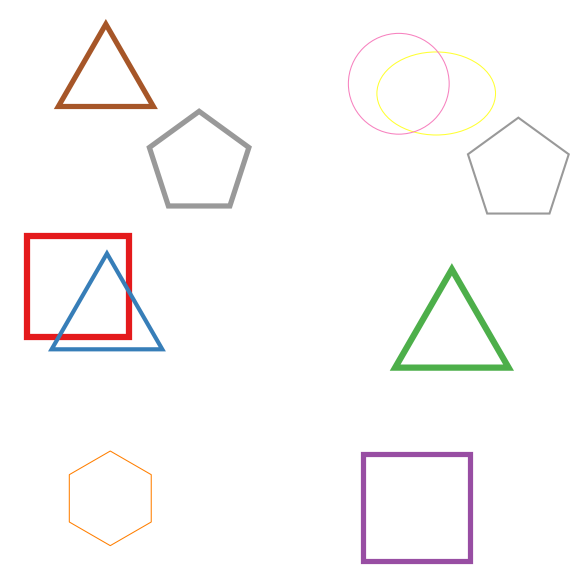[{"shape": "square", "thickness": 3, "radius": 0.44, "center": [0.135, 0.503]}, {"shape": "triangle", "thickness": 2, "radius": 0.55, "center": [0.185, 0.45]}, {"shape": "triangle", "thickness": 3, "radius": 0.57, "center": [0.782, 0.419]}, {"shape": "square", "thickness": 2.5, "radius": 0.46, "center": [0.721, 0.121]}, {"shape": "hexagon", "thickness": 0.5, "radius": 0.41, "center": [0.191, 0.136]}, {"shape": "oval", "thickness": 0.5, "radius": 0.51, "center": [0.755, 0.837]}, {"shape": "triangle", "thickness": 2.5, "radius": 0.48, "center": [0.183, 0.862]}, {"shape": "circle", "thickness": 0.5, "radius": 0.44, "center": [0.691, 0.854]}, {"shape": "pentagon", "thickness": 1, "radius": 0.46, "center": [0.898, 0.704]}, {"shape": "pentagon", "thickness": 2.5, "radius": 0.45, "center": [0.345, 0.716]}]